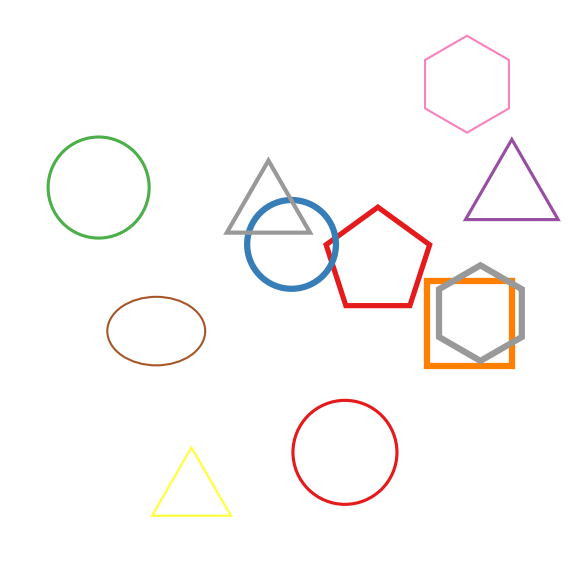[{"shape": "pentagon", "thickness": 2.5, "radius": 0.47, "center": [0.654, 0.546]}, {"shape": "circle", "thickness": 1.5, "radius": 0.45, "center": [0.597, 0.216]}, {"shape": "circle", "thickness": 3, "radius": 0.38, "center": [0.505, 0.576]}, {"shape": "circle", "thickness": 1.5, "radius": 0.44, "center": [0.171, 0.674]}, {"shape": "triangle", "thickness": 1.5, "radius": 0.46, "center": [0.886, 0.665]}, {"shape": "square", "thickness": 3, "radius": 0.37, "center": [0.813, 0.438]}, {"shape": "triangle", "thickness": 1, "radius": 0.39, "center": [0.332, 0.145]}, {"shape": "oval", "thickness": 1, "radius": 0.42, "center": [0.271, 0.426]}, {"shape": "hexagon", "thickness": 1, "radius": 0.42, "center": [0.809, 0.853]}, {"shape": "hexagon", "thickness": 3, "radius": 0.41, "center": [0.832, 0.457]}, {"shape": "triangle", "thickness": 2, "radius": 0.42, "center": [0.465, 0.638]}]